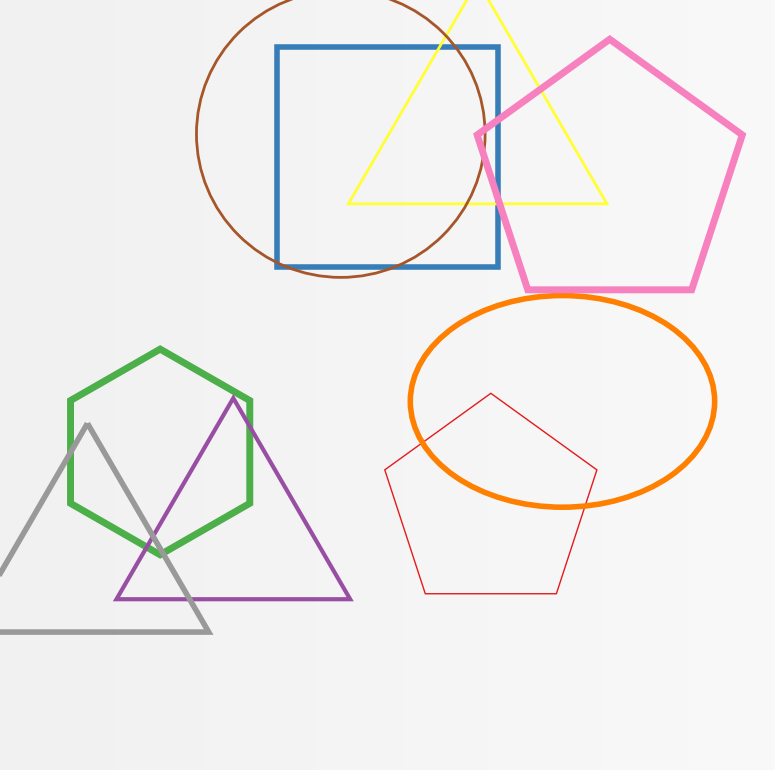[{"shape": "pentagon", "thickness": 0.5, "radius": 0.72, "center": [0.633, 0.345]}, {"shape": "square", "thickness": 2, "radius": 0.71, "center": [0.5, 0.796]}, {"shape": "hexagon", "thickness": 2.5, "radius": 0.67, "center": [0.207, 0.413]}, {"shape": "triangle", "thickness": 1.5, "radius": 0.87, "center": [0.301, 0.309]}, {"shape": "oval", "thickness": 2, "radius": 0.98, "center": [0.726, 0.479]}, {"shape": "triangle", "thickness": 1, "radius": 0.96, "center": [0.616, 0.832]}, {"shape": "circle", "thickness": 1, "radius": 0.93, "center": [0.44, 0.826]}, {"shape": "pentagon", "thickness": 2.5, "radius": 0.9, "center": [0.787, 0.769]}, {"shape": "triangle", "thickness": 2, "radius": 0.9, "center": [0.113, 0.269]}]